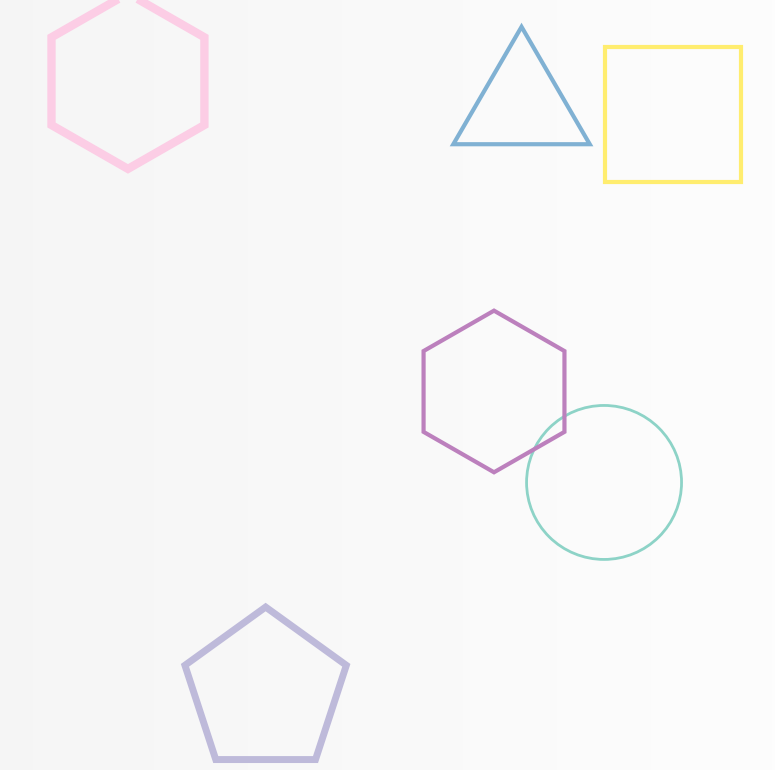[{"shape": "circle", "thickness": 1, "radius": 0.5, "center": [0.779, 0.373]}, {"shape": "pentagon", "thickness": 2.5, "radius": 0.55, "center": [0.343, 0.102]}, {"shape": "triangle", "thickness": 1.5, "radius": 0.51, "center": [0.673, 0.864]}, {"shape": "hexagon", "thickness": 3, "radius": 0.57, "center": [0.165, 0.895]}, {"shape": "hexagon", "thickness": 1.5, "radius": 0.52, "center": [0.637, 0.492]}, {"shape": "square", "thickness": 1.5, "radius": 0.44, "center": [0.868, 0.852]}]